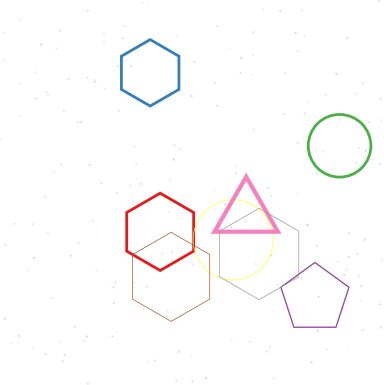[{"shape": "hexagon", "thickness": 2, "radius": 0.5, "center": [0.416, 0.398]}, {"shape": "hexagon", "thickness": 2, "radius": 0.43, "center": [0.39, 0.811]}, {"shape": "circle", "thickness": 2, "radius": 0.41, "center": [0.882, 0.621]}, {"shape": "pentagon", "thickness": 1, "radius": 0.46, "center": [0.818, 0.225]}, {"shape": "circle", "thickness": 0.5, "radius": 0.52, "center": [0.606, 0.377]}, {"shape": "hexagon", "thickness": 0.5, "radius": 0.58, "center": [0.445, 0.281]}, {"shape": "triangle", "thickness": 3, "radius": 0.48, "center": [0.639, 0.446]}, {"shape": "hexagon", "thickness": 0.5, "radius": 0.59, "center": [0.673, 0.34]}]